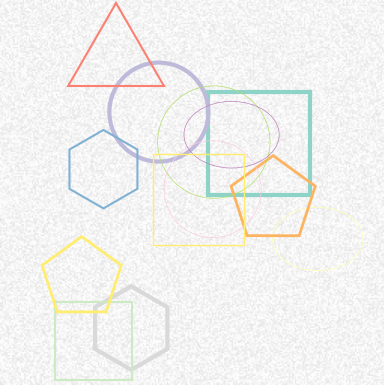[{"shape": "square", "thickness": 3, "radius": 0.66, "center": [0.673, 0.628]}, {"shape": "oval", "thickness": 0.5, "radius": 0.59, "center": [0.825, 0.379]}, {"shape": "circle", "thickness": 3, "radius": 0.64, "center": [0.413, 0.709]}, {"shape": "triangle", "thickness": 1.5, "radius": 0.72, "center": [0.301, 0.848]}, {"shape": "hexagon", "thickness": 1.5, "radius": 0.51, "center": [0.269, 0.561]}, {"shape": "pentagon", "thickness": 2, "radius": 0.57, "center": [0.709, 0.481]}, {"shape": "circle", "thickness": 0.5, "radius": 0.73, "center": [0.555, 0.631]}, {"shape": "circle", "thickness": 0.5, "radius": 0.63, "center": [0.552, 0.509]}, {"shape": "hexagon", "thickness": 3, "radius": 0.54, "center": [0.341, 0.148]}, {"shape": "oval", "thickness": 0.5, "radius": 0.62, "center": [0.601, 0.65]}, {"shape": "square", "thickness": 1.5, "radius": 0.5, "center": [0.243, 0.114]}, {"shape": "square", "thickness": 1, "radius": 0.59, "center": [0.516, 0.482]}, {"shape": "pentagon", "thickness": 2, "radius": 0.54, "center": [0.212, 0.277]}]